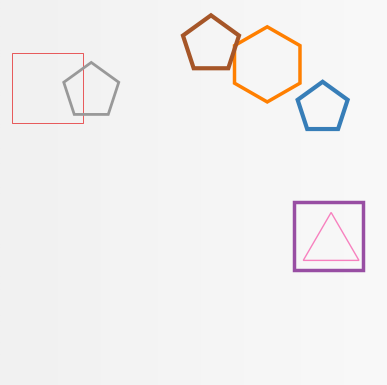[{"shape": "square", "thickness": 0.5, "radius": 0.46, "center": [0.123, 0.772]}, {"shape": "pentagon", "thickness": 3, "radius": 0.34, "center": [0.833, 0.72]}, {"shape": "square", "thickness": 2.5, "radius": 0.44, "center": [0.848, 0.387]}, {"shape": "hexagon", "thickness": 2.5, "radius": 0.49, "center": [0.69, 0.833]}, {"shape": "pentagon", "thickness": 3, "radius": 0.38, "center": [0.544, 0.884]}, {"shape": "triangle", "thickness": 1, "radius": 0.41, "center": [0.854, 0.365]}, {"shape": "pentagon", "thickness": 2, "radius": 0.37, "center": [0.235, 0.763]}]